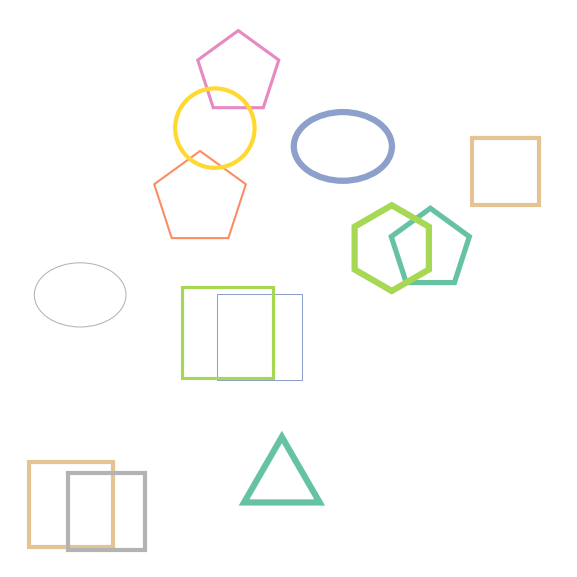[{"shape": "pentagon", "thickness": 2.5, "radius": 0.36, "center": [0.745, 0.567]}, {"shape": "triangle", "thickness": 3, "radius": 0.38, "center": [0.488, 0.167]}, {"shape": "pentagon", "thickness": 1, "radius": 0.42, "center": [0.346, 0.654]}, {"shape": "square", "thickness": 0.5, "radius": 0.37, "center": [0.449, 0.415]}, {"shape": "oval", "thickness": 3, "radius": 0.42, "center": [0.594, 0.746]}, {"shape": "pentagon", "thickness": 1.5, "radius": 0.37, "center": [0.413, 0.872]}, {"shape": "square", "thickness": 1.5, "radius": 0.39, "center": [0.393, 0.423]}, {"shape": "hexagon", "thickness": 3, "radius": 0.37, "center": [0.678, 0.57]}, {"shape": "circle", "thickness": 2, "radius": 0.34, "center": [0.372, 0.777]}, {"shape": "square", "thickness": 2, "radius": 0.37, "center": [0.123, 0.125]}, {"shape": "square", "thickness": 2, "radius": 0.29, "center": [0.875, 0.702]}, {"shape": "oval", "thickness": 0.5, "radius": 0.4, "center": [0.139, 0.489]}, {"shape": "square", "thickness": 2, "radius": 0.33, "center": [0.185, 0.114]}]